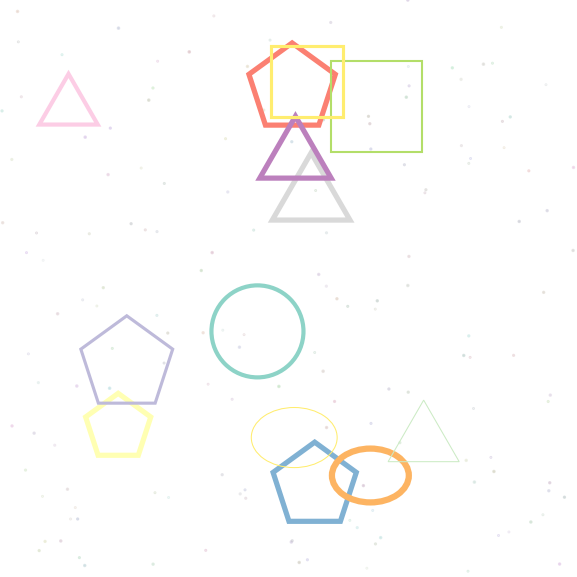[{"shape": "circle", "thickness": 2, "radius": 0.4, "center": [0.446, 0.425]}, {"shape": "pentagon", "thickness": 2.5, "radius": 0.3, "center": [0.205, 0.259]}, {"shape": "pentagon", "thickness": 1.5, "radius": 0.42, "center": [0.22, 0.369]}, {"shape": "pentagon", "thickness": 2.5, "radius": 0.39, "center": [0.506, 0.846]}, {"shape": "pentagon", "thickness": 2.5, "radius": 0.38, "center": [0.545, 0.158]}, {"shape": "oval", "thickness": 3, "radius": 0.33, "center": [0.641, 0.176]}, {"shape": "square", "thickness": 1, "radius": 0.39, "center": [0.652, 0.815]}, {"shape": "triangle", "thickness": 2, "radius": 0.29, "center": [0.119, 0.813]}, {"shape": "triangle", "thickness": 2.5, "radius": 0.39, "center": [0.539, 0.657]}, {"shape": "triangle", "thickness": 2.5, "radius": 0.36, "center": [0.512, 0.726]}, {"shape": "triangle", "thickness": 0.5, "radius": 0.36, "center": [0.734, 0.235]}, {"shape": "square", "thickness": 1.5, "radius": 0.31, "center": [0.532, 0.858]}, {"shape": "oval", "thickness": 0.5, "radius": 0.37, "center": [0.509, 0.241]}]